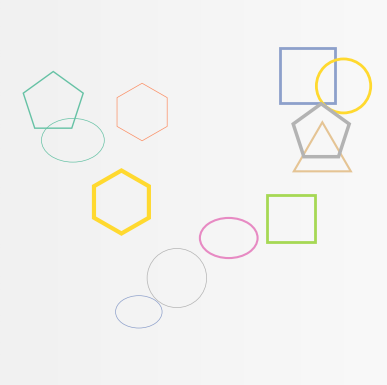[{"shape": "oval", "thickness": 0.5, "radius": 0.41, "center": [0.188, 0.636]}, {"shape": "pentagon", "thickness": 1, "radius": 0.41, "center": [0.137, 0.733]}, {"shape": "hexagon", "thickness": 0.5, "radius": 0.37, "center": [0.367, 0.709]}, {"shape": "square", "thickness": 2, "radius": 0.35, "center": [0.794, 0.803]}, {"shape": "oval", "thickness": 0.5, "radius": 0.3, "center": [0.358, 0.19]}, {"shape": "oval", "thickness": 1.5, "radius": 0.37, "center": [0.59, 0.382]}, {"shape": "square", "thickness": 2, "radius": 0.31, "center": [0.751, 0.432]}, {"shape": "hexagon", "thickness": 3, "radius": 0.41, "center": [0.313, 0.475]}, {"shape": "circle", "thickness": 2, "radius": 0.35, "center": [0.887, 0.777]}, {"shape": "triangle", "thickness": 1.5, "radius": 0.42, "center": [0.832, 0.597]}, {"shape": "circle", "thickness": 0.5, "radius": 0.38, "center": [0.456, 0.278]}, {"shape": "pentagon", "thickness": 2.5, "radius": 0.38, "center": [0.829, 0.654]}]